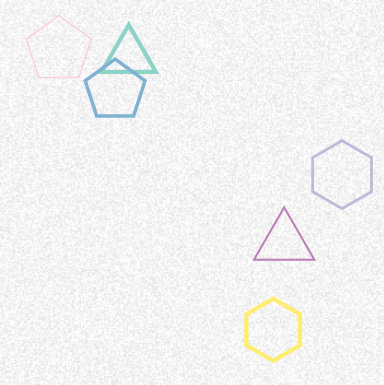[{"shape": "triangle", "thickness": 3, "radius": 0.41, "center": [0.334, 0.854]}, {"shape": "hexagon", "thickness": 2, "radius": 0.44, "center": [0.889, 0.546]}, {"shape": "pentagon", "thickness": 2.5, "radius": 0.41, "center": [0.299, 0.765]}, {"shape": "pentagon", "thickness": 1, "radius": 0.44, "center": [0.153, 0.871]}, {"shape": "triangle", "thickness": 1.5, "radius": 0.45, "center": [0.738, 0.371]}, {"shape": "hexagon", "thickness": 3, "radius": 0.4, "center": [0.71, 0.143]}]